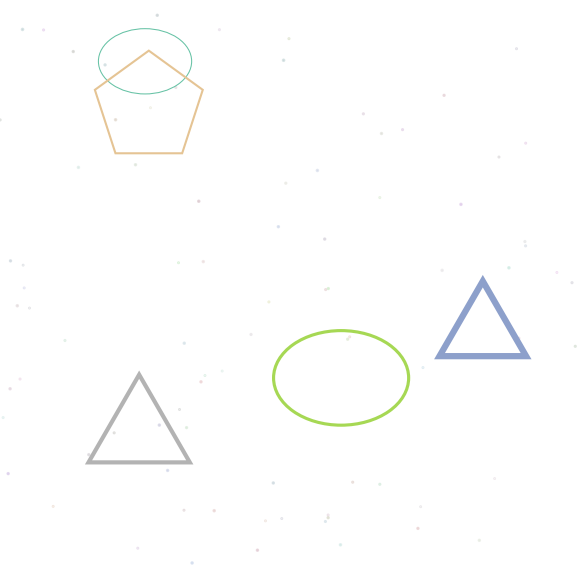[{"shape": "oval", "thickness": 0.5, "radius": 0.4, "center": [0.251, 0.893]}, {"shape": "triangle", "thickness": 3, "radius": 0.43, "center": [0.836, 0.426]}, {"shape": "oval", "thickness": 1.5, "radius": 0.58, "center": [0.591, 0.345]}, {"shape": "pentagon", "thickness": 1, "radius": 0.49, "center": [0.258, 0.813]}, {"shape": "triangle", "thickness": 2, "radius": 0.51, "center": [0.241, 0.249]}]